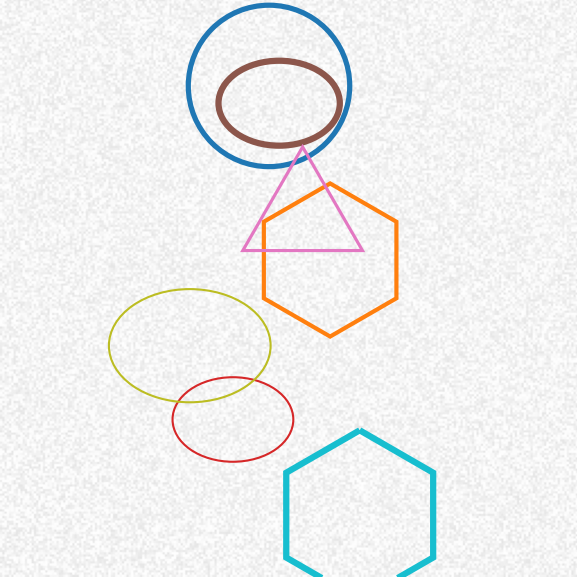[{"shape": "circle", "thickness": 2.5, "radius": 0.7, "center": [0.466, 0.85]}, {"shape": "hexagon", "thickness": 2, "radius": 0.66, "center": [0.572, 0.549]}, {"shape": "oval", "thickness": 1, "radius": 0.52, "center": [0.403, 0.273]}, {"shape": "oval", "thickness": 3, "radius": 0.53, "center": [0.483, 0.82]}, {"shape": "triangle", "thickness": 1.5, "radius": 0.6, "center": [0.524, 0.625]}, {"shape": "oval", "thickness": 1, "radius": 0.7, "center": [0.329, 0.401]}, {"shape": "hexagon", "thickness": 3, "radius": 0.73, "center": [0.623, 0.107]}]